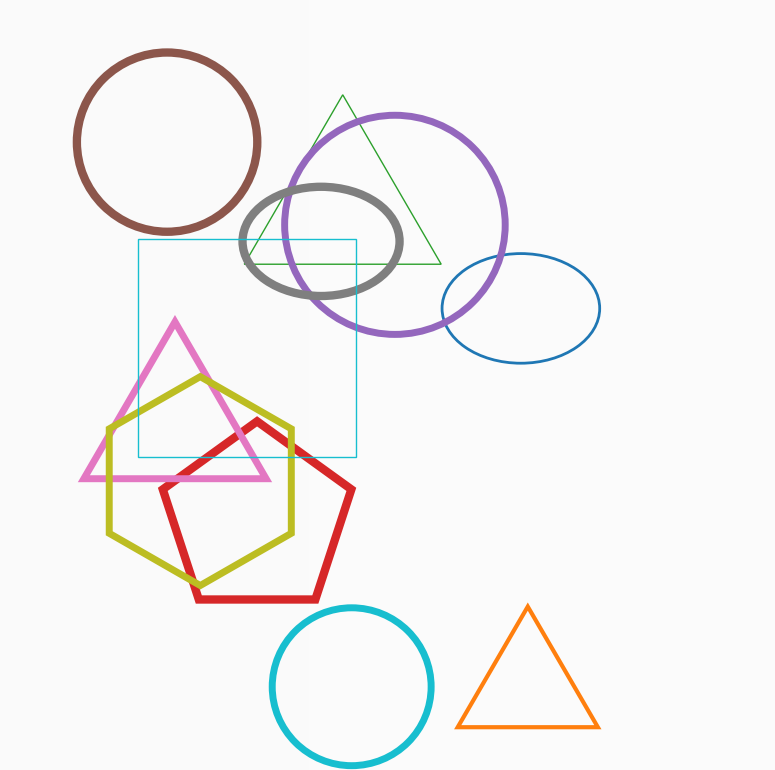[{"shape": "oval", "thickness": 1, "radius": 0.51, "center": [0.672, 0.599]}, {"shape": "triangle", "thickness": 1.5, "radius": 0.52, "center": [0.681, 0.108]}, {"shape": "triangle", "thickness": 0.5, "radius": 0.73, "center": [0.442, 0.73]}, {"shape": "pentagon", "thickness": 3, "radius": 0.64, "center": [0.332, 0.325]}, {"shape": "circle", "thickness": 2.5, "radius": 0.71, "center": [0.51, 0.708]}, {"shape": "circle", "thickness": 3, "radius": 0.58, "center": [0.216, 0.815]}, {"shape": "triangle", "thickness": 2.5, "radius": 0.68, "center": [0.226, 0.446]}, {"shape": "oval", "thickness": 3, "radius": 0.51, "center": [0.414, 0.687]}, {"shape": "hexagon", "thickness": 2.5, "radius": 0.68, "center": [0.258, 0.375]}, {"shape": "circle", "thickness": 2.5, "radius": 0.51, "center": [0.454, 0.108]}, {"shape": "square", "thickness": 0.5, "radius": 0.71, "center": [0.319, 0.548]}]